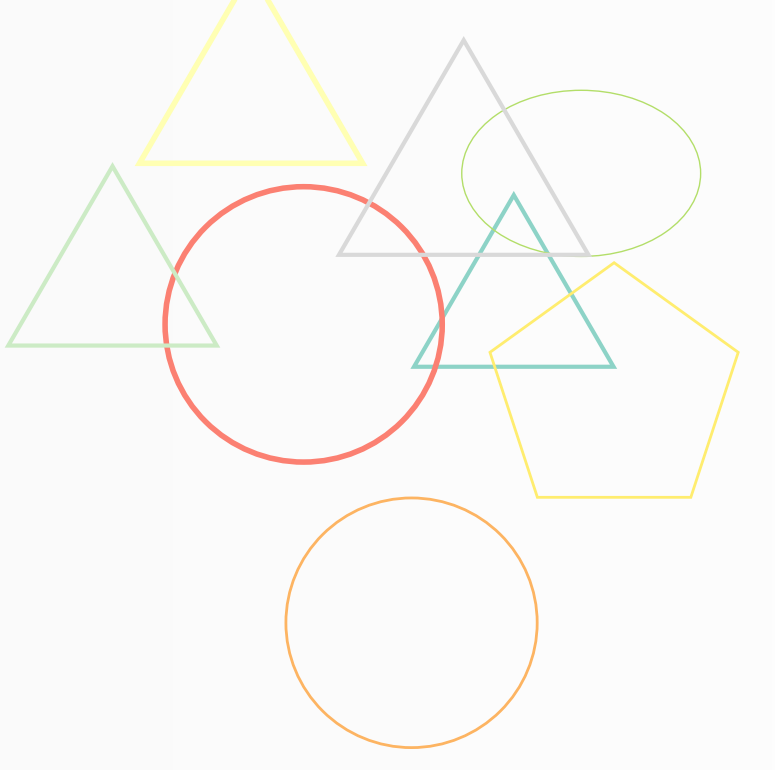[{"shape": "triangle", "thickness": 1.5, "radius": 0.74, "center": [0.663, 0.598]}, {"shape": "triangle", "thickness": 2, "radius": 0.83, "center": [0.324, 0.871]}, {"shape": "circle", "thickness": 2, "radius": 0.89, "center": [0.392, 0.579]}, {"shape": "circle", "thickness": 1, "radius": 0.81, "center": [0.531, 0.191]}, {"shape": "oval", "thickness": 0.5, "radius": 0.77, "center": [0.75, 0.775]}, {"shape": "triangle", "thickness": 1.5, "radius": 0.93, "center": [0.598, 0.762]}, {"shape": "triangle", "thickness": 1.5, "radius": 0.78, "center": [0.145, 0.629]}, {"shape": "pentagon", "thickness": 1, "radius": 0.84, "center": [0.792, 0.49]}]